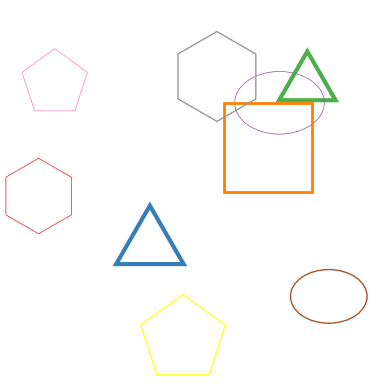[{"shape": "hexagon", "thickness": 0.5, "radius": 0.49, "center": [0.1, 0.491]}, {"shape": "triangle", "thickness": 3, "radius": 0.51, "center": [0.389, 0.365]}, {"shape": "triangle", "thickness": 3, "radius": 0.42, "center": [0.798, 0.782]}, {"shape": "oval", "thickness": 0.5, "radius": 0.58, "center": [0.726, 0.733]}, {"shape": "square", "thickness": 2, "radius": 0.58, "center": [0.696, 0.616]}, {"shape": "pentagon", "thickness": 1, "radius": 0.58, "center": [0.475, 0.12]}, {"shape": "oval", "thickness": 1, "radius": 0.5, "center": [0.854, 0.23]}, {"shape": "pentagon", "thickness": 0.5, "radius": 0.45, "center": [0.142, 0.784]}, {"shape": "hexagon", "thickness": 1, "radius": 0.58, "center": [0.563, 0.801]}]